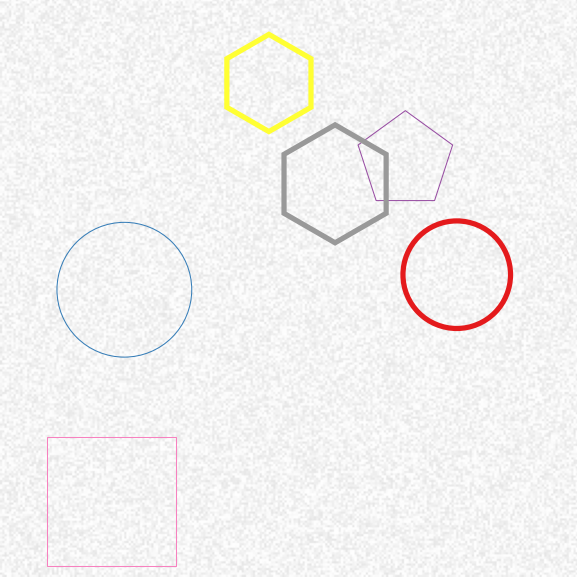[{"shape": "circle", "thickness": 2.5, "radius": 0.47, "center": [0.791, 0.523]}, {"shape": "circle", "thickness": 0.5, "radius": 0.58, "center": [0.215, 0.497]}, {"shape": "pentagon", "thickness": 0.5, "radius": 0.43, "center": [0.702, 0.721]}, {"shape": "hexagon", "thickness": 2.5, "radius": 0.42, "center": [0.466, 0.855]}, {"shape": "square", "thickness": 0.5, "radius": 0.56, "center": [0.194, 0.131]}, {"shape": "hexagon", "thickness": 2.5, "radius": 0.51, "center": [0.58, 0.681]}]